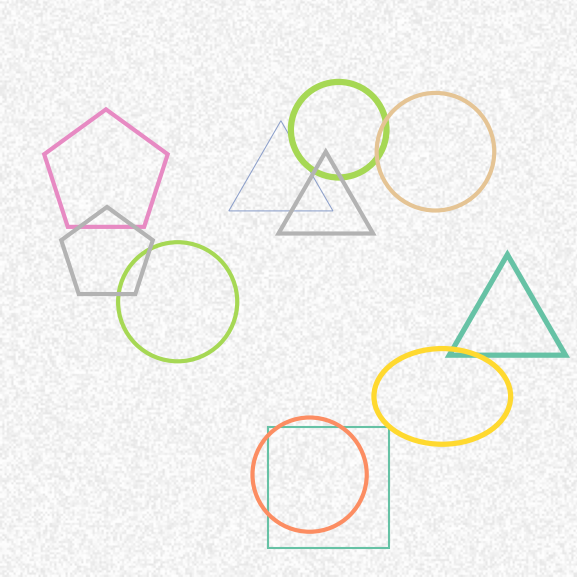[{"shape": "square", "thickness": 1, "radius": 0.52, "center": [0.569, 0.155]}, {"shape": "triangle", "thickness": 2.5, "radius": 0.58, "center": [0.879, 0.442]}, {"shape": "circle", "thickness": 2, "radius": 0.49, "center": [0.536, 0.177]}, {"shape": "triangle", "thickness": 0.5, "radius": 0.52, "center": [0.486, 0.686]}, {"shape": "pentagon", "thickness": 2, "radius": 0.56, "center": [0.183, 0.697]}, {"shape": "circle", "thickness": 2, "radius": 0.52, "center": [0.308, 0.477]}, {"shape": "circle", "thickness": 3, "radius": 0.41, "center": [0.586, 0.775]}, {"shape": "oval", "thickness": 2.5, "radius": 0.59, "center": [0.766, 0.313]}, {"shape": "circle", "thickness": 2, "radius": 0.51, "center": [0.754, 0.736]}, {"shape": "pentagon", "thickness": 2, "radius": 0.42, "center": [0.185, 0.557]}, {"shape": "triangle", "thickness": 2, "radius": 0.47, "center": [0.564, 0.642]}]